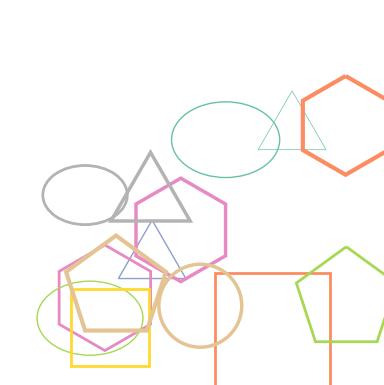[{"shape": "triangle", "thickness": 0.5, "radius": 0.51, "center": [0.759, 0.662]}, {"shape": "oval", "thickness": 1, "radius": 0.7, "center": [0.586, 0.637]}, {"shape": "hexagon", "thickness": 3, "radius": 0.64, "center": [0.898, 0.674]}, {"shape": "square", "thickness": 2, "radius": 0.75, "center": [0.708, 0.141]}, {"shape": "triangle", "thickness": 1, "radius": 0.51, "center": [0.395, 0.327]}, {"shape": "hexagon", "thickness": 2, "radius": 0.69, "center": [0.272, 0.227]}, {"shape": "hexagon", "thickness": 2.5, "radius": 0.67, "center": [0.47, 0.403]}, {"shape": "oval", "thickness": 1, "radius": 0.69, "center": [0.234, 0.173]}, {"shape": "pentagon", "thickness": 2, "radius": 0.68, "center": [0.899, 0.223]}, {"shape": "square", "thickness": 2, "radius": 0.5, "center": [0.286, 0.15]}, {"shape": "circle", "thickness": 2.5, "radius": 0.54, "center": [0.52, 0.206]}, {"shape": "pentagon", "thickness": 3, "radius": 0.68, "center": [0.301, 0.252]}, {"shape": "oval", "thickness": 2, "radius": 0.55, "center": [0.221, 0.493]}, {"shape": "triangle", "thickness": 2.5, "radius": 0.59, "center": [0.391, 0.485]}]